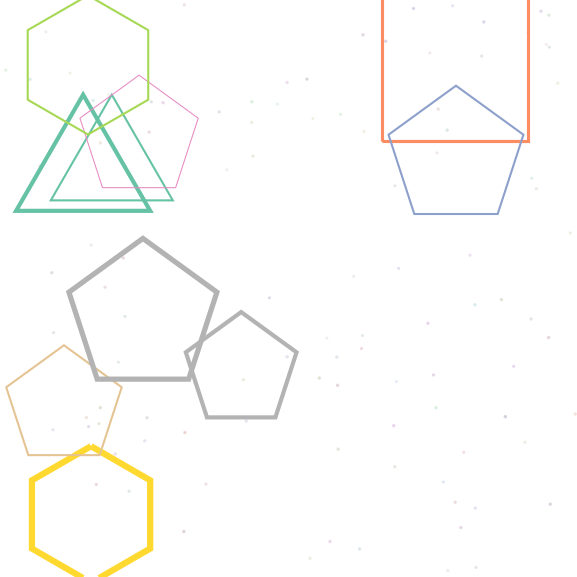[{"shape": "triangle", "thickness": 2, "radius": 0.67, "center": [0.144, 0.701]}, {"shape": "triangle", "thickness": 1, "radius": 0.61, "center": [0.194, 0.713]}, {"shape": "square", "thickness": 1.5, "radius": 0.63, "center": [0.787, 0.881]}, {"shape": "pentagon", "thickness": 1, "radius": 0.61, "center": [0.79, 0.728]}, {"shape": "pentagon", "thickness": 0.5, "radius": 0.54, "center": [0.241, 0.761]}, {"shape": "hexagon", "thickness": 1, "radius": 0.6, "center": [0.152, 0.887]}, {"shape": "hexagon", "thickness": 3, "radius": 0.59, "center": [0.158, 0.108]}, {"shape": "pentagon", "thickness": 1, "radius": 0.53, "center": [0.111, 0.296]}, {"shape": "pentagon", "thickness": 2, "radius": 0.5, "center": [0.418, 0.358]}, {"shape": "pentagon", "thickness": 2.5, "radius": 0.67, "center": [0.247, 0.452]}]